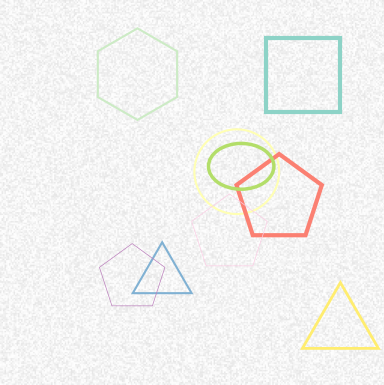[{"shape": "square", "thickness": 3, "radius": 0.48, "center": [0.788, 0.805]}, {"shape": "circle", "thickness": 1.5, "radius": 0.55, "center": [0.615, 0.554]}, {"shape": "pentagon", "thickness": 3, "radius": 0.58, "center": [0.725, 0.483]}, {"shape": "triangle", "thickness": 1.5, "radius": 0.44, "center": [0.421, 0.283]}, {"shape": "oval", "thickness": 2.5, "radius": 0.42, "center": [0.626, 0.568]}, {"shape": "pentagon", "thickness": 0.5, "radius": 0.52, "center": [0.596, 0.393]}, {"shape": "pentagon", "thickness": 0.5, "radius": 0.45, "center": [0.343, 0.278]}, {"shape": "hexagon", "thickness": 1.5, "radius": 0.59, "center": [0.357, 0.807]}, {"shape": "triangle", "thickness": 2, "radius": 0.57, "center": [0.884, 0.152]}]